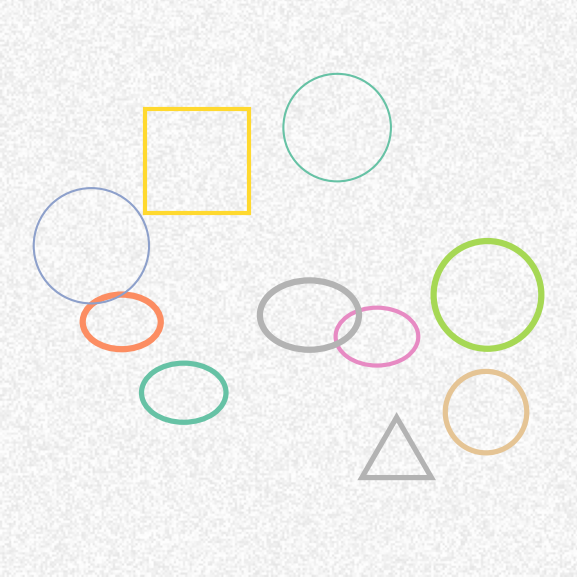[{"shape": "circle", "thickness": 1, "radius": 0.47, "center": [0.584, 0.778]}, {"shape": "oval", "thickness": 2.5, "radius": 0.37, "center": [0.318, 0.319]}, {"shape": "oval", "thickness": 3, "radius": 0.34, "center": [0.211, 0.442]}, {"shape": "circle", "thickness": 1, "radius": 0.5, "center": [0.158, 0.574]}, {"shape": "oval", "thickness": 2, "radius": 0.36, "center": [0.653, 0.416]}, {"shape": "circle", "thickness": 3, "radius": 0.47, "center": [0.844, 0.488]}, {"shape": "square", "thickness": 2, "radius": 0.45, "center": [0.341, 0.72]}, {"shape": "circle", "thickness": 2.5, "radius": 0.35, "center": [0.842, 0.285]}, {"shape": "oval", "thickness": 3, "radius": 0.43, "center": [0.536, 0.454]}, {"shape": "triangle", "thickness": 2.5, "radius": 0.35, "center": [0.687, 0.207]}]